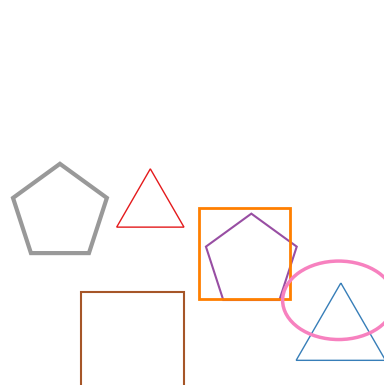[{"shape": "triangle", "thickness": 1, "radius": 0.5, "center": [0.39, 0.461]}, {"shape": "triangle", "thickness": 1, "radius": 0.67, "center": [0.885, 0.131]}, {"shape": "pentagon", "thickness": 1.5, "radius": 0.62, "center": [0.653, 0.321]}, {"shape": "square", "thickness": 2, "radius": 0.59, "center": [0.636, 0.342]}, {"shape": "square", "thickness": 1.5, "radius": 0.67, "center": [0.344, 0.108]}, {"shape": "oval", "thickness": 2.5, "radius": 0.73, "center": [0.88, 0.22]}, {"shape": "pentagon", "thickness": 3, "radius": 0.64, "center": [0.156, 0.446]}]